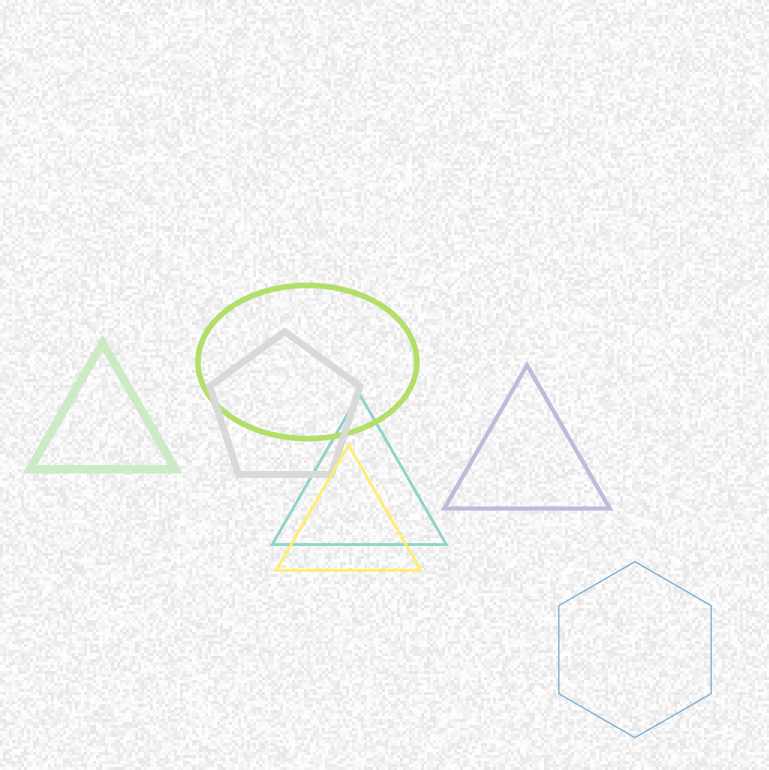[{"shape": "triangle", "thickness": 1, "radius": 0.65, "center": [0.467, 0.358]}, {"shape": "triangle", "thickness": 1.5, "radius": 0.62, "center": [0.684, 0.402]}, {"shape": "hexagon", "thickness": 0.5, "radius": 0.57, "center": [0.825, 0.156]}, {"shape": "oval", "thickness": 2, "radius": 0.71, "center": [0.399, 0.53]}, {"shape": "pentagon", "thickness": 2.5, "radius": 0.51, "center": [0.37, 0.467]}, {"shape": "triangle", "thickness": 3, "radius": 0.55, "center": [0.133, 0.445]}, {"shape": "triangle", "thickness": 1, "radius": 0.54, "center": [0.453, 0.314]}]